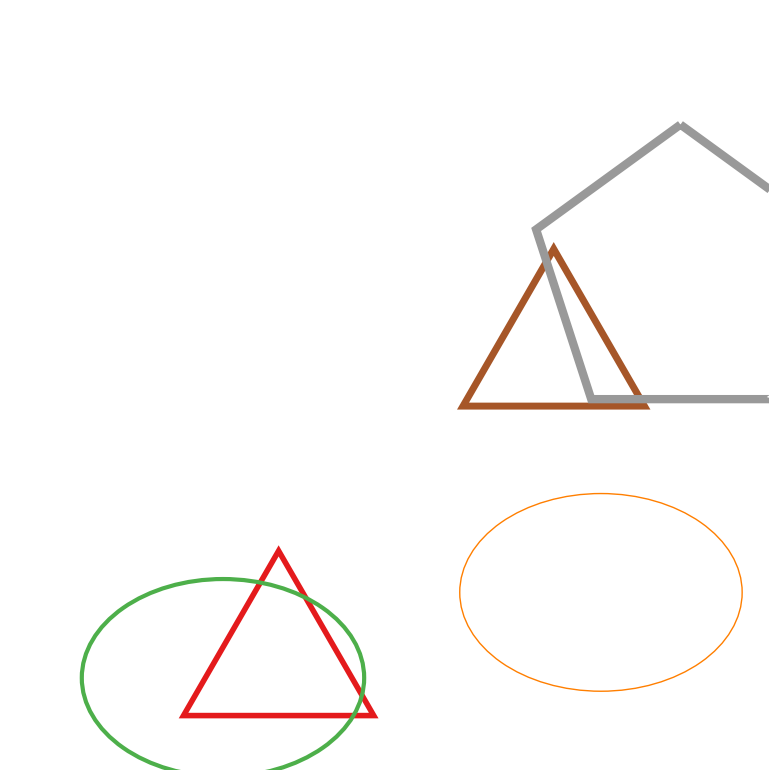[{"shape": "triangle", "thickness": 2, "radius": 0.71, "center": [0.362, 0.142]}, {"shape": "oval", "thickness": 1.5, "radius": 0.92, "center": [0.29, 0.12]}, {"shape": "oval", "thickness": 0.5, "radius": 0.92, "center": [0.78, 0.231]}, {"shape": "triangle", "thickness": 2.5, "radius": 0.68, "center": [0.719, 0.541]}, {"shape": "pentagon", "thickness": 3, "radius": 0.99, "center": [0.884, 0.641]}]